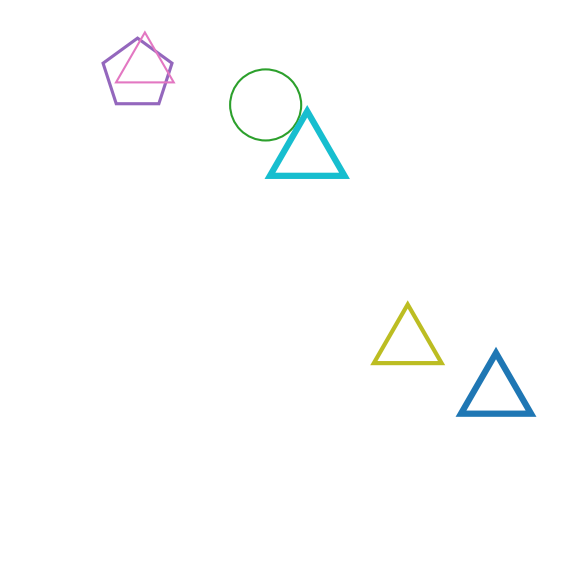[{"shape": "triangle", "thickness": 3, "radius": 0.35, "center": [0.859, 0.318]}, {"shape": "circle", "thickness": 1, "radius": 0.31, "center": [0.46, 0.817]}, {"shape": "pentagon", "thickness": 1.5, "radius": 0.31, "center": [0.238, 0.87]}, {"shape": "triangle", "thickness": 1, "radius": 0.29, "center": [0.251, 0.885]}, {"shape": "triangle", "thickness": 2, "radius": 0.34, "center": [0.706, 0.404]}, {"shape": "triangle", "thickness": 3, "radius": 0.37, "center": [0.532, 0.732]}]